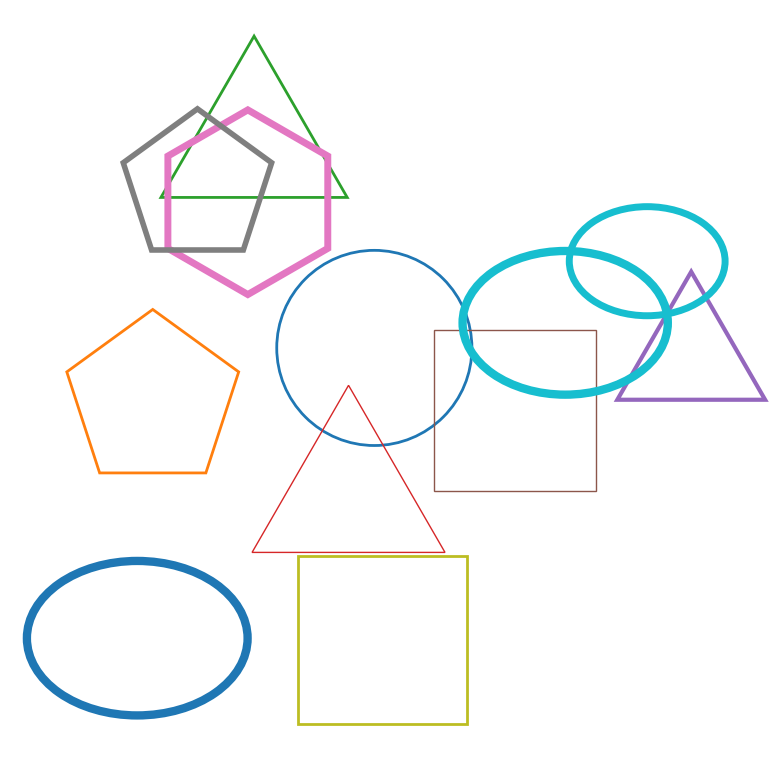[{"shape": "circle", "thickness": 1, "radius": 0.63, "center": [0.486, 0.548]}, {"shape": "oval", "thickness": 3, "radius": 0.72, "center": [0.178, 0.171]}, {"shape": "pentagon", "thickness": 1, "radius": 0.59, "center": [0.198, 0.481]}, {"shape": "triangle", "thickness": 1, "radius": 0.7, "center": [0.33, 0.813]}, {"shape": "triangle", "thickness": 0.5, "radius": 0.72, "center": [0.453, 0.355]}, {"shape": "triangle", "thickness": 1.5, "radius": 0.55, "center": [0.898, 0.536]}, {"shape": "square", "thickness": 0.5, "radius": 0.52, "center": [0.669, 0.467]}, {"shape": "hexagon", "thickness": 2.5, "radius": 0.6, "center": [0.322, 0.737]}, {"shape": "pentagon", "thickness": 2, "radius": 0.51, "center": [0.256, 0.757]}, {"shape": "square", "thickness": 1, "radius": 0.55, "center": [0.497, 0.169]}, {"shape": "oval", "thickness": 3, "radius": 0.67, "center": [0.734, 0.581]}, {"shape": "oval", "thickness": 2.5, "radius": 0.51, "center": [0.841, 0.661]}]